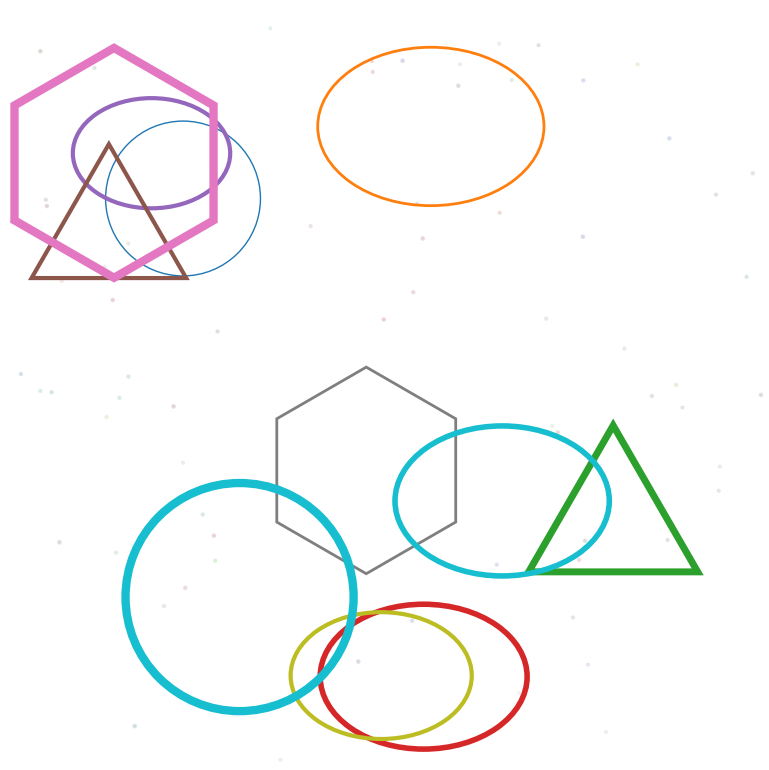[{"shape": "circle", "thickness": 0.5, "radius": 0.5, "center": [0.238, 0.742]}, {"shape": "oval", "thickness": 1, "radius": 0.73, "center": [0.56, 0.836]}, {"shape": "triangle", "thickness": 2.5, "radius": 0.63, "center": [0.796, 0.321]}, {"shape": "oval", "thickness": 2, "radius": 0.67, "center": [0.55, 0.121]}, {"shape": "oval", "thickness": 1.5, "radius": 0.51, "center": [0.197, 0.801]}, {"shape": "triangle", "thickness": 1.5, "radius": 0.58, "center": [0.141, 0.697]}, {"shape": "hexagon", "thickness": 3, "radius": 0.75, "center": [0.148, 0.788]}, {"shape": "hexagon", "thickness": 1, "radius": 0.67, "center": [0.476, 0.389]}, {"shape": "oval", "thickness": 1.5, "radius": 0.59, "center": [0.495, 0.123]}, {"shape": "circle", "thickness": 3, "radius": 0.74, "center": [0.311, 0.225]}, {"shape": "oval", "thickness": 2, "radius": 0.7, "center": [0.652, 0.349]}]